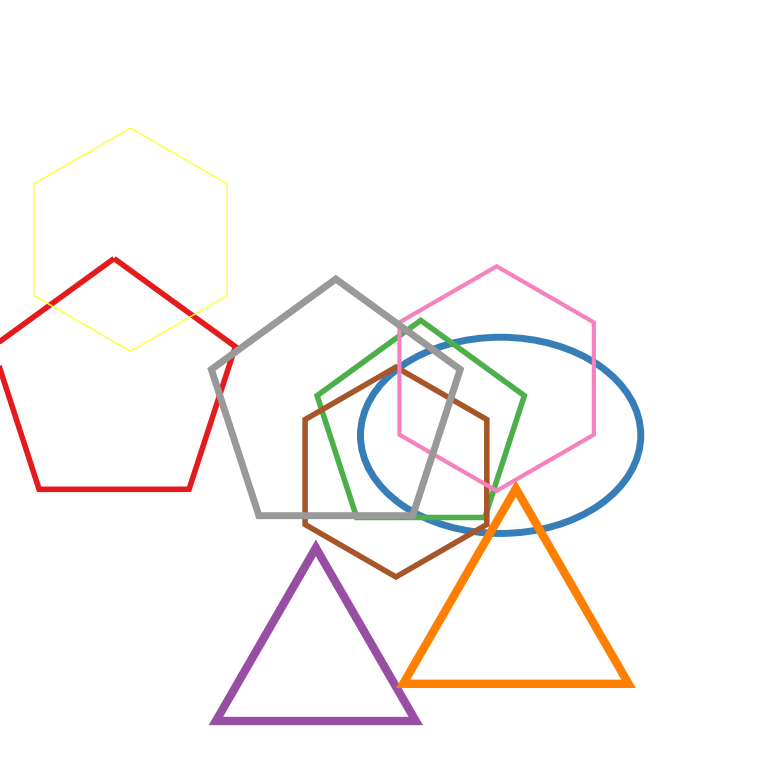[{"shape": "pentagon", "thickness": 2, "radius": 0.83, "center": [0.148, 0.499]}, {"shape": "oval", "thickness": 2.5, "radius": 0.91, "center": [0.65, 0.435]}, {"shape": "pentagon", "thickness": 2, "radius": 0.71, "center": [0.546, 0.442]}, {"shape": "triangle", "thickness": 3, "radius": 0.75, "center": [0.41, 0.139]}, {"shape": "triangle", "thickness": 3, "radius": 0.85, "center": [0.67, 0.196]}, {"shape": "hexagon", "thickness": 0.5, "radius": 0.72, "center": [0.17, 0.689]}, {"shape": "hexagon", "thickness": 2, "radius": 0.68, "center": [0.514, 0.387]}, {"shape": "hexagon", "thickness": 1.5, "radius": 0.73, "center": [0.645, 0.508]}, {"shape": "pentagon", "thickness": 2.5, "radius": 0.85, "center": [0.436, 0.468]}]